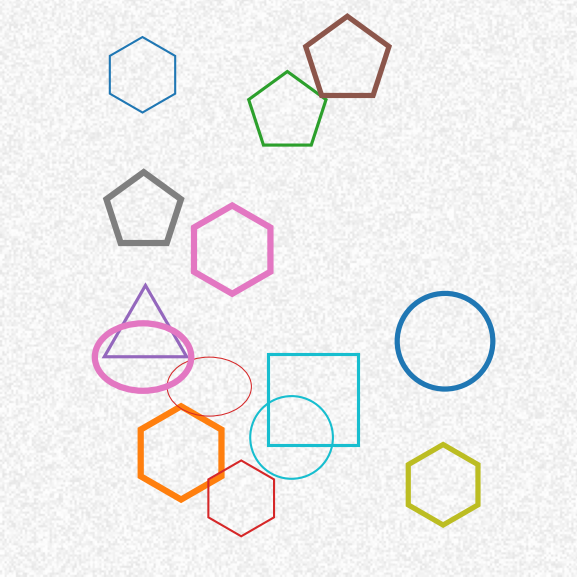[{"shape": "hexagon", "thickness": 1, "radius": 0.33, "center": [0.247, 0.87]}, {"shape": "circle", "thickness": 2.5, "radius": 0.41, "center": [0.771, 0.408]}, {"shape": "hexagon", "thickness": 3, "radius": 0.4, "center": [0.314, 0.215]}, {"shape": "pentagon", "thickness": 1.5, "radius": 0.35, "center": [0.498, 0.805]}, {"shape": "oval", "thickness": 0.5, "radius": 0.36, "center": [0.362, 0.33]}, {"shape": "hexagon", "thickness": 1, "radius": 0.33, "center": [0.418, 0.136]}, {"shape": "triangle", "thickness": 1.5, "radius": 0.41, "center": [0.252, 0.423]}, {"shape": "pentagon", "thickness": 2.5, "radius": 0.38, "center": [0.601, 0.895]}, {"shape": "oval", "thickness": 3, "radius": 0.42, "center": [0.248, 0.381]}, {"shape": "hexagon", "thickness": 3, "radius": 0.38, "center": [0.402, 0.567]}, {"shape": "pentagon", "thickness": 3, "radius": 0.34, "center": [0.249, 0.633]}, {"shape": "hexagon", "thickness": 2.5, "radius": 0.35, "center": [0.767, 0.16]}, {"shape": "circle", "thickness": 1, "radius": 0.36, "center": [0.505, 0.242]}, {"shape": "square", "thickness": 1.5, "radius": 0.39, "center": [0.542, 0.307]}]